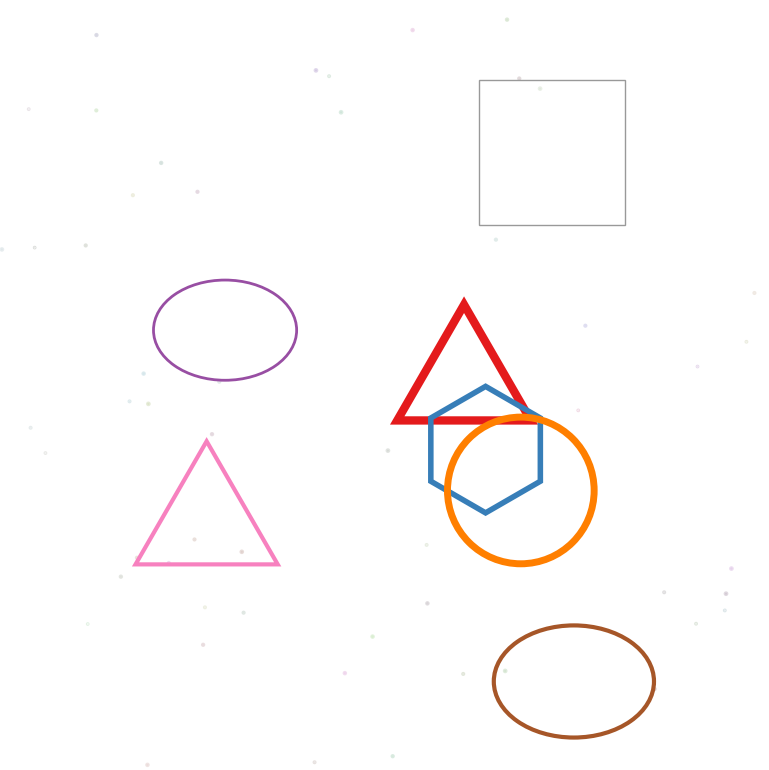[{"shape": "triangle", "thickness": 3, "radius": 0.5, "center": [0.603, 0.504]}, {"shape": "hexagon", "thickness": 2, "radius": 0.41, "center": [0.631, 0.416]}, {"shape": "oval", "thickness": 1, "radius": 0.46, "center": [0.292, 0.571]}, {"shape": "circle", "thickness": 2.5, "radius": 0.48, "center": [0.676, 0.363]}, {"shape": "oval", "thickness": 1.5, "radius": 0.52, "center": [0.745, 0.115]}, {"shape": "triangle", "thickness": 1.5, "radius": 0.53, "center": [0.268, 0.32]}, {"shape": "square", "thickness": 0.5, "radius": 0.47, "center": [0.717, 0.802]}]